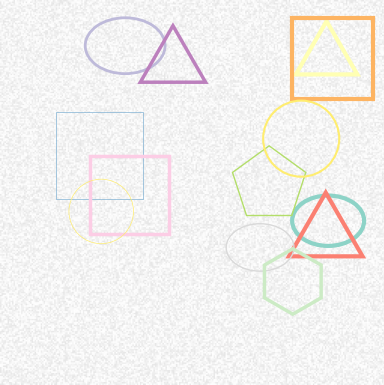[{"shape": "oval", "thickness": 3, "radius": 0.47, "center": [0.852, 0.427]}, {"shape": "triangle", "thickness": 3, "radius": 0.46, "center": [0.848, 0.853]}, {"shape": "oval", "thickness": 2, "radius": 0.52, "center": [0.325, 0.881]}, {"shape": "triangle", "thickness": 3, "radius": 0.55, "center": [0.846, 0.389]}, {"shape": "square", "thickness": 0.5, "radius": 0.57, "center": [0.259, 0.596]}, {"shape": "square", "thickness": 3, "radius": 0.52, "center": [0.864, 0.848]}, {"shape": "pentagon", "thickness": 1, "radius": 0.5, "center": [0.699, 0.521]}, {"shape": "square", "thickness": 2.5, "radius": 0.51, "center": [0.337, 0.494]}, {"shape": "oval", "thickness": 1, "radius": 0.44, "center": [0.675, 0.357]}, {"shape": "triangle", "thickness": 2.5, "radius": 0.49, "center": [0.449, 0.835]}, {"shape": "hexagon", "thickness": 2.5, "radius": 0.42, "center": [0.761, 0.269]}, {"shape": "circle", "thickness": 1.5, "radius": 0.49, "center": [0.782, 0.64]}, {"shape": "circle", "thickness": 0.5, "radius": 0.42, "center": [0.263, 0.451]}]